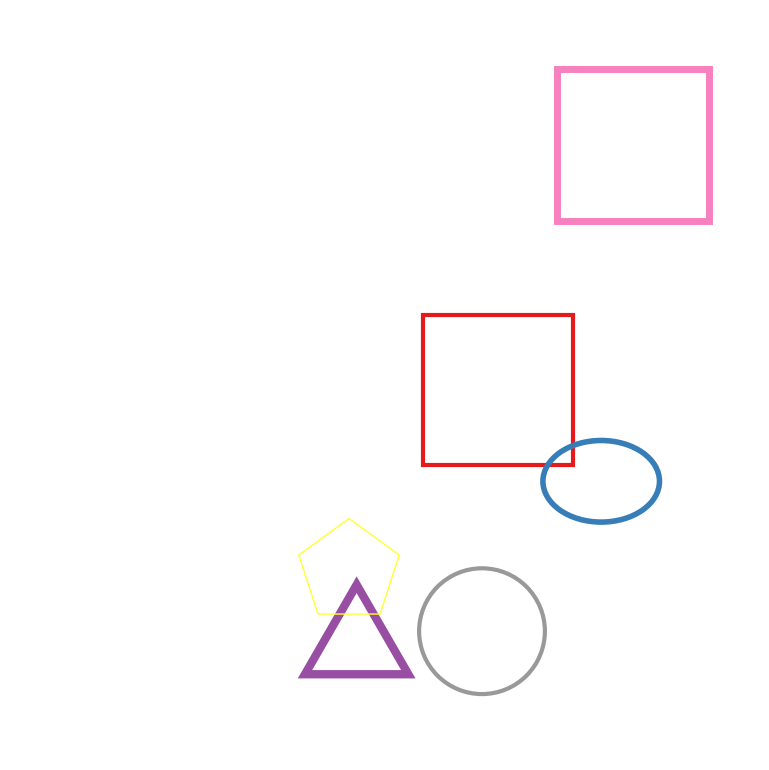[{"shape": "square", "thickness": 1.5, "radius": 0.49, "center": [0.647, 0.494]}, {"shape": "oval", "thickness": 2, "radius": 0.38, "center": [0.781, 0.375]}, {"shape": "triangle", "thickness": 3, "radius": 0.39, "center": [0.463, 0.163]}, {"shape": "pentagon", "thickness": 0.5, "radius": 0.34, "center": [0.453, 0.258]}, {"shape": "square", "thickness": 2.5, "radius": 0.49, "center": [0.822, 0.812]}, {"shape": "circle", "thickness": 1.5, "radius": 0.41, "center": [0.626, 0.18]}]